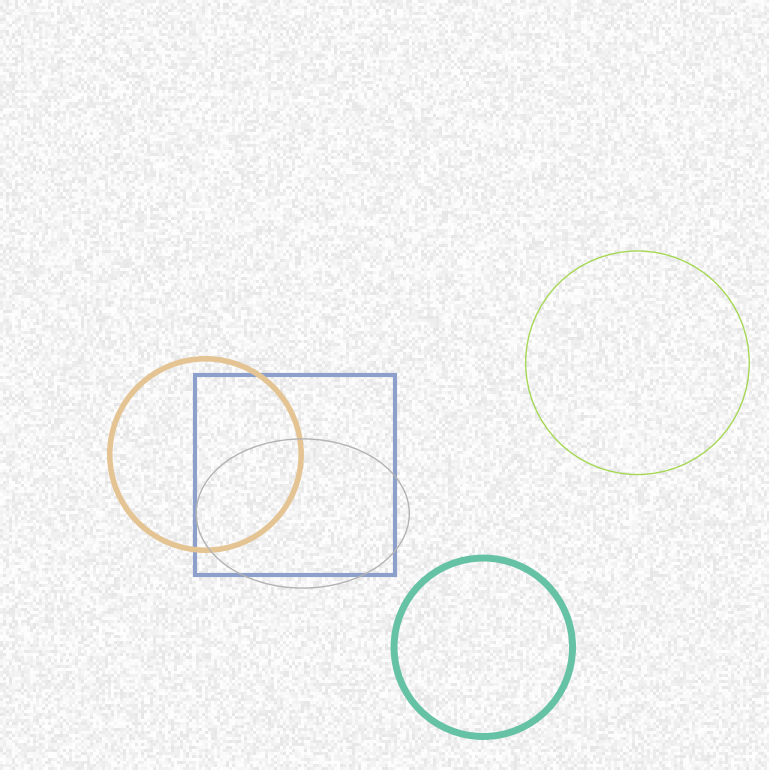[{"shape": "circle", "thickness": 2.5, "radius": 0.58, "center": [0.628, 0.159]}, {"shape": "square", "thickness": 1.5, "radius": 0.65, "center": [0.383, 0.384]}, {"shape": "circle", "thickness": 0.5, "radius": 0.73, "center": [0.828, 0.529]}, {"shape": "circle", "thickness": 2, "radius": 0.62, "center": [0.267, 0.41]}, {"shape": "oval", "thickness": 0.5, "radius": 0.69, "center": [0.393, 0.333]}]